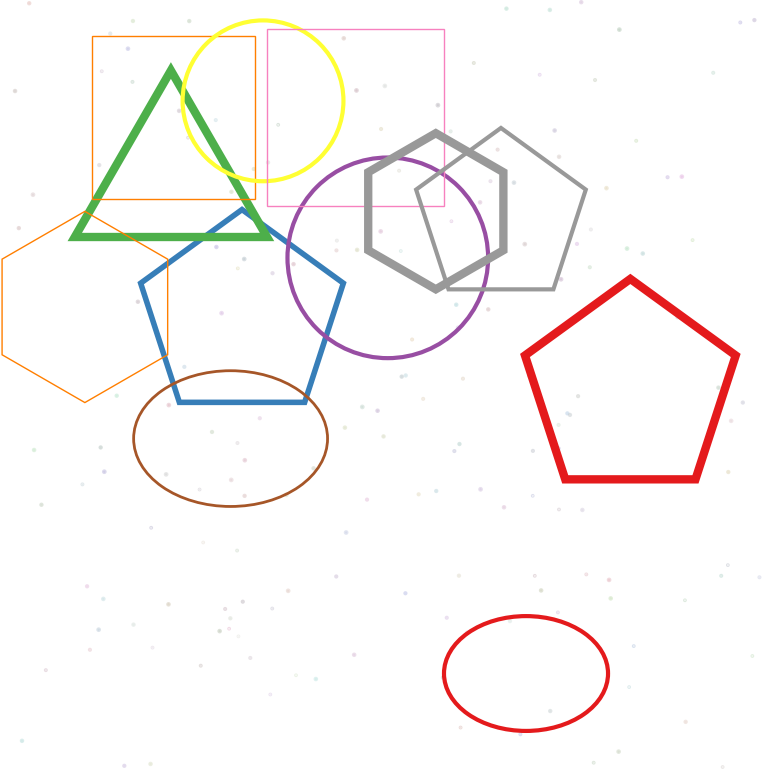[{"shape": "oval", "thickness": 1.5, "radius": 0.53, "center": [0.683, 0.125]}, {"shape": "pentagon", "thickness": 3, "radius": 0.72, "center": [0.819, 0.494]}, {"shape": "pentagon", "thickness": 2, "radius": 0.69, "center": [0.314, 0.589]}, {"shape": "triangle", "thickness": 3, "radius": 0.72, "center": [0.222, 0.764]}, {"shape": "circle", "thickness": 1.5, "radius": 0.65, "center": [0.504, 0.665]}, {"shape": "square", "thickness": 0.5, "radius": 0.53, "center": [0.225, 0.847]}, {"shape": "hexagon", "thickness": 0.5, "radius": 0.62, "center": [0.11, 0.601]}, {"shape": "circle", "thickness": 1.5, "radius": 0.52, "center": [0.342, 0.869]}, {"shape": "oval", "thickness": 1, "radius": 0.63, "center": [0.299, 0.43]}, {"shape": "square", "thickness": 0.5, "radius": 0.58, "center": [0.462, 0.847]}, {"shape": "pentagon", "thickness": 1.5, "radius": 0.58, "center": [0.651, 0.718]}, {"shape": "hexagon", "thickness": 3, "radius": 0.51, "center": [0.566, 0.726]}]